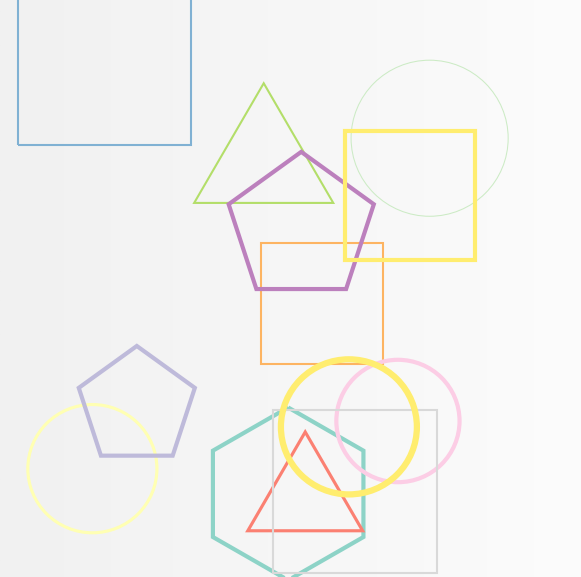[{"shape": "hexagon", "thickness": 2, "radius": 0.75, "center": [0.496, 0.144]}, {"shape": "circle", "thickness": 1.5, "radius": 0.56, "center": [0.159, 0.188]}, {"shape": "pentagon", "thickness": 2, "radius": 0.52, "center": [0.235, 0.295]}, {"shape": "triangle", "thickness": 1.5, "radius": 0.57, "center": [0.525, 0.137]}, {"shape": "square", "thickness": 1, "radius": 0.74, "center": [0.18, 0.898]}, {"shape": "square", "thickness": 1, "radius": 0.52, "center": [0.555, 0.474]}, {"shape": "triangle", "thickness": 1, "radius": 0.69, "center": [0.454, 0.717]}, {"shape": "circle", "thickness": 2, "radius": 0.53, "center": [0.685, 0.27]}, {"shape": "square", "thickness": 1, "radius": 0.71, "center": [0.611, 0.148]}, {"shape": "pentagon", "thickness": 2, "radius": 0.66, "center": [0.518, 0.605]}, {"shape": "circle", "thickness": 0.5, "radius": 0.68, "center": [0.739, 0.76]}, {"shape": "square", "thickness": 2, "radius": 0.56, "center": [0.706, 0.661]}, {"shape": "circle", "thickness": 3, "radius": 0.58, "center": [0.6, 0.26]}]